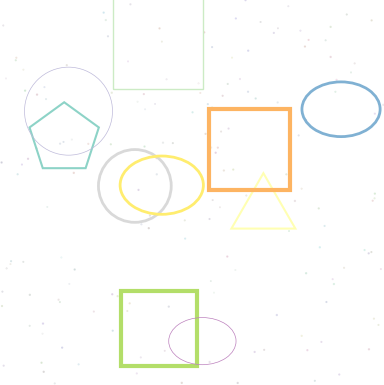[{"shape": "pentagon", "thickness": 1.5, "radius": 0.47, "center": [0.167, 0.64]}, {"shape": "triangle", "thickness": 1.5, "radius": 0.48, "center": [0.684, 0.454]}, {"shape": "circle", "thickness": 0.5, "radius": 0.57, "center": [0.178, 0.711]}, {"shape": "oval", "thickness": 2, "radius": 0.51, "center": [0.886, 0.716]}, {"shape": "square", "thickness": 3, "radius": 0.53, "center": [0.649, 0.613]}, {"shape": "square", "thickness": 3, "radius": 0.49, "center": [0.413, 0.148]}, {"shape": "circle", "thickness": 2, "radius": 0.47, "center": [0.35, 0.517]}, {"shape": "oval", "thickness": 0.5, "radius": 0.44, "center": [0.526, 0.114]}, {"shape": "square", "thickness": 1, "radius": 0.59, "center": [0.41, 0.887]}, {"shape": "oval", "thickness": 2, "radius": 0.54, "center": [0.42, 0.519]}]